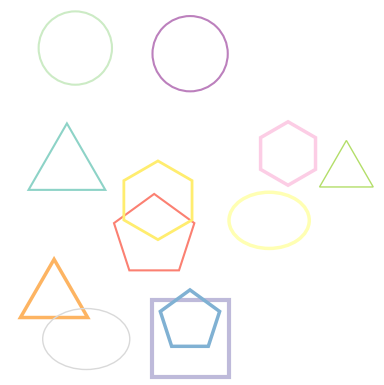[{"shape": "triangle", "thickness": 1.5, "radius": 0.58, "center": [0.174, 0.564]}, {"shape": "oval", "thickness": 2.5, "radius": 0.52, "center": [0.699, 0.428]}, {"shape": "square", "thickness": 3, "radius": 0.5, "center": [0.494, 0.122]}, {"shape": "pentagon", "thickness": 1.5, "radius": 0.55, "center": [0.4, 0.387]}, {"shape": "pentagon", "thickness": 2.5, "radius": 0.4, "center": [0.493, 0.166]}, {"shape": "triangle", "thickness": 2.5, "radius": 0.5, "center": [0.14, 0.226]}, {"shape": "triangle", "thickness": 1, "radius": 0.4, "center": [0.9, 0.555]}, {"shape": "hexagon", "thickness": 2.5, "radius": 0.41, "center": [0.748, 0.601]}, {"shape": "oval", "thickness": 1, "radius": 0.57, "center": [0.224, 0.119]}, {"shape": "circle", "thickness": 1.5, "radius": 0.49, "center": [0.494, 0.861]}, {"shape": "circle", "thickness": 1.5, "radius": 0.48, "center": [0.196, 0.875]}, {"shape": "hexagon", "thickness": 2, "radius": 0.51, "center": [0.41, 0.48]}]